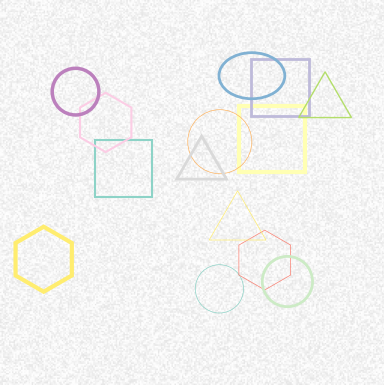[{"shape": "square", "thickness": 1.5, "radius": 0.37, "center": [0.321, 0.562]}, {"shape": "circle", "thickness": 0.5, "radius": 0.31, "center": [0.57, 0.25]}, {"shape": "square", "thickness": 3, "radius": 0.43, "center": [0.706, 0.639]}, {"shape": "square", "thickness": 2, "radius": 0.37, "center": [0.728, 0.773]}, {"shape": "hexagon", "thickness": 0.5, "radius": 0.39, "center": [0.688, 0.325]}, {"shape": "oval", "thickness": 2, "radius": 0.43, "center": [0.654, 0.803]}, {"shape": "circle", "thickness": 0.5, "radius": 0.42, "center": [0.571, 0.632]}, {"shape": "triangle", "thickness": 1, "radius": 0.4, "center": [0.844, 0.734]}, {"shape": "hexagon", "thickness": 1.5, "radius": 0.39, "center": [0.275, 0.682]}, {"shape": "triangle", "thickness": 2, "radius": 0.37, "center": [0.524, 0.572]}, {"shape": "circle", "thickness": 2.5, "radius": 0.3, "center": [0.196, 0.762]}, {"shape": "circle", "thickness": 2, "radius": 0.33, "center": [0.746, 0.269]}, {"shape": "hexagon", "thickness": 3, "radius": 0.42, "center": [0.113, 0.327]}, {"shape": "triangle", "thickness": 0.5, "radius": 0.43, "center": [0.617, 0.419]}]